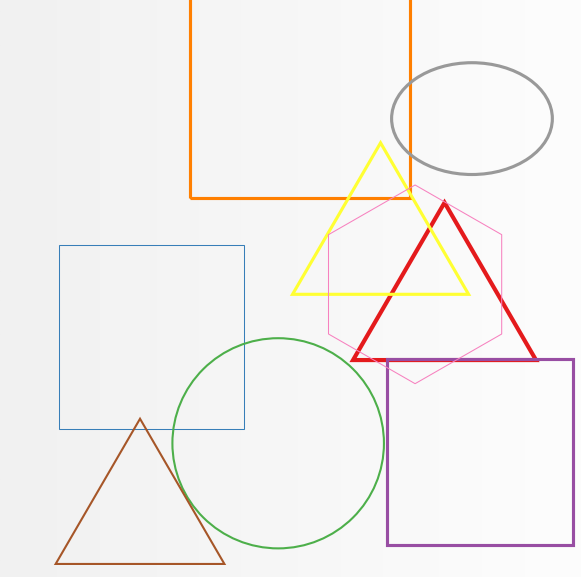[{"shape": "triangle", "thickness": 2, "radius": 0.91, "center": [0.765, 0.467]}, {"shape": "square", "thickness": 0.5, "radius": 0.8, "center": [0.261, 0.415]}, {"shape": "circle", "thickness": 1, "radius": 0.91, "center": [0.479, 0.232]}, {"shape": "square", "thickness": 1.5, "radius": 0.8, "center": [0.826, 0.217]}, {"shape": "square", "thickness": 1.5, "radius": 0.95, "center": [0.517, 0.846]}, {"shape": "triangle", "thickness": 1.5, "radius": 0.87, "center": [0.655, 0.577]}, {"shape": "triangle", "thickness": 1, "radius": 0.84, "center": [0.241, 0.106]}, {"shape": "hexagon", "thickness": 0.5, "radius": 0.86, "center": [0.714, 0.507]}, {"shape": "oval", "thickness": 1.5, "radius": 0.69, "center": [0.812, 0.794]}]